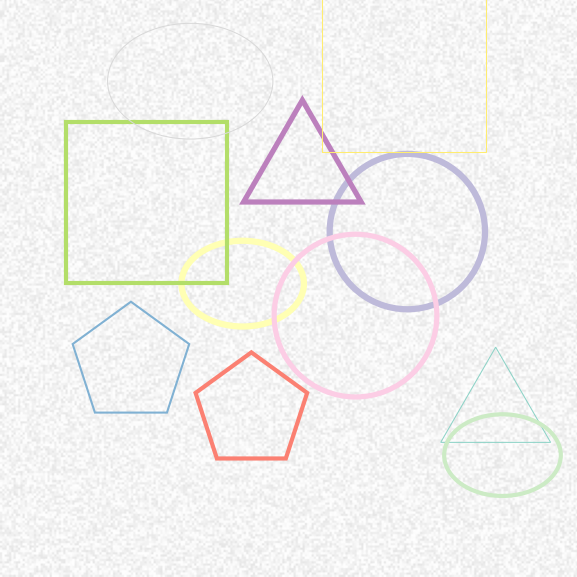[{"shape": "triangle", "thickness": 0.5, "radius": 0.55, "center": [0.858, 0.288]}, {"shape": "oval", "thickness": 3, "radius": 0.53, "center": [0.42, 0.508]}, {"shape": "circle", "thickness": 3, "radius": 0.67, "center": [0.705, 0.598]}, {"shape": "pentagon", "thickness": 2, "radius": 0.51, "center": [0.435, 0.287]}, {"shape": "pentagon", "thickness": 1, "radius": 0.53, "center": [0.227, 0.371]}, {"shape": "square", "thickness": 2, "radius": 0.7, "center": [0.254, 0.649]}, {"shape": "circle", "thickness": 2.5, "radius": 0.7, "center": [0.616, 0.453]}, {"shape": "oval", "thickness": 0.5, "radius": 0.72, "center": [0.329, 0.859]}, {"shape": "triangle", "thickness": 2.5, "radius": 0.59, "center": [0.524, 0.708]}, {"shape": "oval", "thickness": 2, "radius": 0.51, "center": [0.87, 0.211]}, {"shape": "square", "thickness": 0.5, "radius": 0.71, "center": [0.699, 0.878]}]